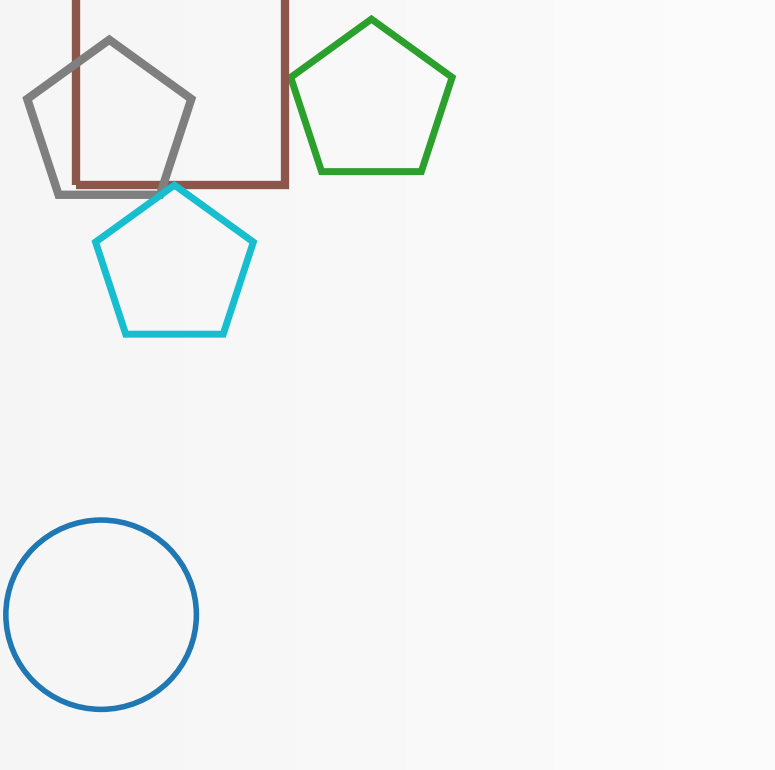[{"shape": "circle", "thickness": 2, "radius": 0.61, "center": [0.13, 0.202]}, {"shape": "pentagon", "thickness": 2.5, "radius": 0.55, "center": [0.479, 0.866]}, {"shape": "square", "thickness": 3, "radius": 0.67, "center": [0.233, 0.895]}, {"shape": "pentagon", "thickness": 3, "radius": 0.56, "center": [0.141, 0.837]}, {"shape": "pentagon", "thickness": 2.5, "radius": 0.54, "center": [0.225, 0.653]}]